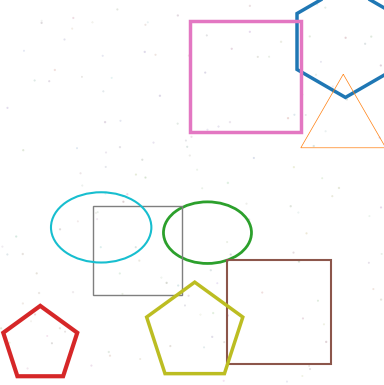[{"shape": "hexagon", "thickness": 2.5, "radius": 0.73, "center": [0.897, 0.892]}, {"shape": "triangle", "thickness": 0.5, "radius": 0.64, "center": [0.892, 0.68]}, {"shape": "oval", "thickness": 2, "radius": 0.57, "center": [0.539, 0.396]}, {"shape": "pentagon", "thickness": 3, "radius": 0.51, "center": [0.105, 0.105]}, {"shape": "square", "thickness": 1.5, "radius": 0.67, "center": [0.725, 0.19]}, {"shape": "square", "thickness": 2.5, "radius": 0.72, "center": [0.638, 0.801]}, {"shape": "square", "thickness": 1, "radius": 0.58, "center": [0.357, 0.35]}, {"shape": "pentagon", "thickness": 2.5, "radius": 0.66, "center": [0.506, 0.136]}, {"shape": "oval", "thickness": 1.5, "radius": 0.65, "center": [0.263, 0.409]}]